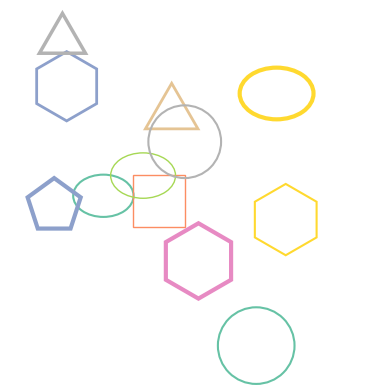[{"shape": "circle", "thickness": 1.5, "radius": 0.5, "center": [0.665, 0.102]}, {"shape": "oval", "thickness": 1.5, "radius": 0.39, "center": [0.269, 0.491]}, {"shape": "square", "thickness": 1, "radius": 0.34, "center": [0.414, 0.479]}, {"shape": "pentagon", "thickness": 3, "radius": 0.36, "center": [0.141, 0.465]}, {"shape": "hexagon", "thickness": 2, "radius": 0.45, "center": [0.173, 0.776]}, {"shape": "hexagon", "thickness": 3, "radius": 0.49, "center": [0.515, 0.322]}, {"shape": "oval", "thickness": 1, "radius": 0.42, "center": [0.372, 0.544]}, {"shape": "oval", "thickness": 3, "radius": 0.48, "center": [0.718, 0.757]}, {"shape": "hexagon", "thickness": 1.5, "radius": 0.46, "center": [0.742, 0.43]}, {"shape": "triangle", "thickness": 2, "radius": 0.39, "center": [0.446, 0.705]}, {"shape": "circle", "thickness": 1.5, "radius": 0.47, "center": [0.48, 0.632]}, {"shape": "triangle", "thickness": 2.5, "radius": 0.35, "center": [0.162, 0.896]}]